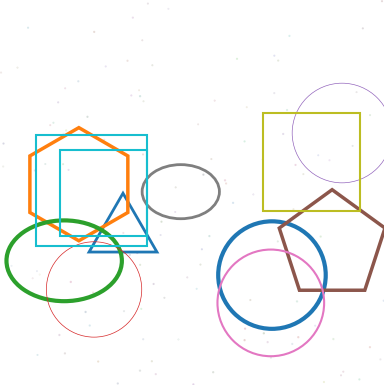[{"shape": "circle", "thickness": 3, "radius": 0.7, "center": [0.706, 0.286]}, {"shape": "triangle", "thickness": 2, "radius": 0.51, "center": [0.319, 0.396]}, {"shape": "hexagon", "thickness": 2.5, "radius": 0.73, "center": [0.205, 0.522]}, {"shape": "oval", "thickness": 3, "radius": 0.75, "center": [0.167, 0.323]}, {"shape": "circle", "thickness": 0.5, "radius": 0.62, "center": [0.244, 0.248]}, {"shape": "circle", "thickness": 0.5, "radius": 0.65, "center": [0.888, 0.655]}, {"shape": "pentagon", "thickness": 2.5, "radius": 0.72, "center": [0.863, 0.363]}, {"shape": "circle", "thickness": 1.5, "radius": 0.69, "center": [0.703, 0.213]}, {"shape": "oval", "thickness": 2, "radius": 0.5, "center": [0.47, 0.502]}, {"shape": "square", "thickness": 1.5, "radius": 0.63, "center": [0.81, 0.579]}, {"shape": "square", "thickness": 1.5, "radius": 0.56, "center": [0.269, 0.498]}, {"shape": "square", "thickness": 1.5, "radius": 0.72, "center": [0.238, 0.505]}]